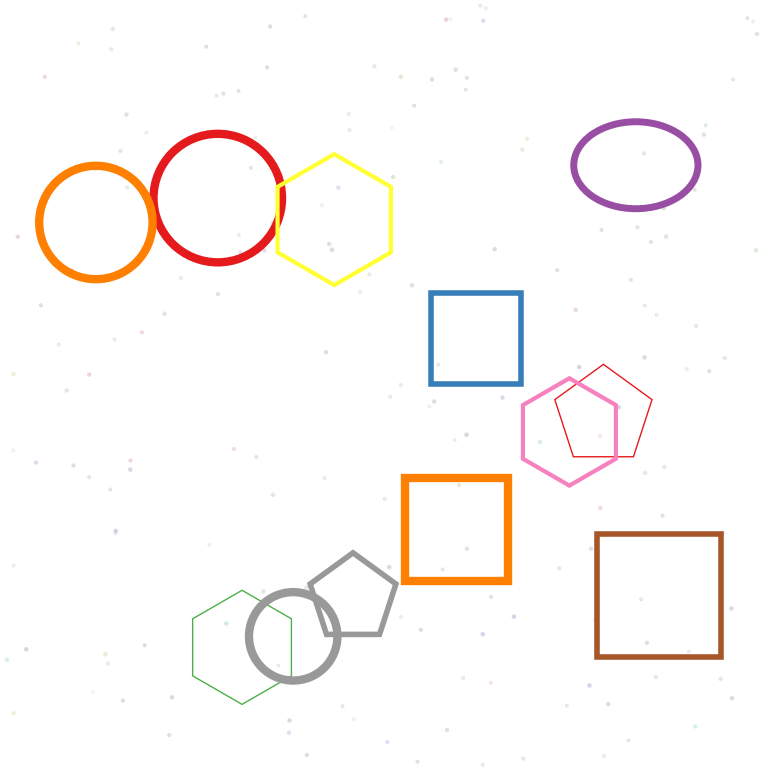[{"shape": "pentagon", "thickness": 0.5, "radius": 0.33, "center": [0.784, 0.46]}, {"shape": "circle", "thickness": 3, "radius": 0.42, "center": [0.283, 0.743]}, {"shape": "square", "thickness": 2, "radius": 0.29, "center": [0.618, 0.561]}, {"shape": "hexagon", "thickness": 0.5, "radius": 0.37, "center": [0.314, 0.159]}, {"shape": "oval", "thickness": 2.5, "radius": 0.4, "center": [0.826, 0.785]}, {"shape": "circle", "thickness": 3, "radius": 0.37, "center": [0.125, 0.711]}, {"shape": "square", "thickness": 3, "radius": 0.34, "center": [0.593, 0.312]}, {"shape": "hexagon", "thickness": 1.5, "radius": 0.43, "center": [0.434, 0.715]}, {"shape": "square", "thickness": 2, "radius": 0.4, "center": [0.856, 0.227]}, {"shape": "hexagon", "thickness": 1.5, "radius": 0.35, "center": [0.739, 0.439]}, {"shape": "pentagon", "thickness": 2, "radius": 0.29, "center": [0.458, 0.223]}, {"shape": "circle", "thickness": 3, "radius": 0.29, "center": [0.381, 0.174]}]